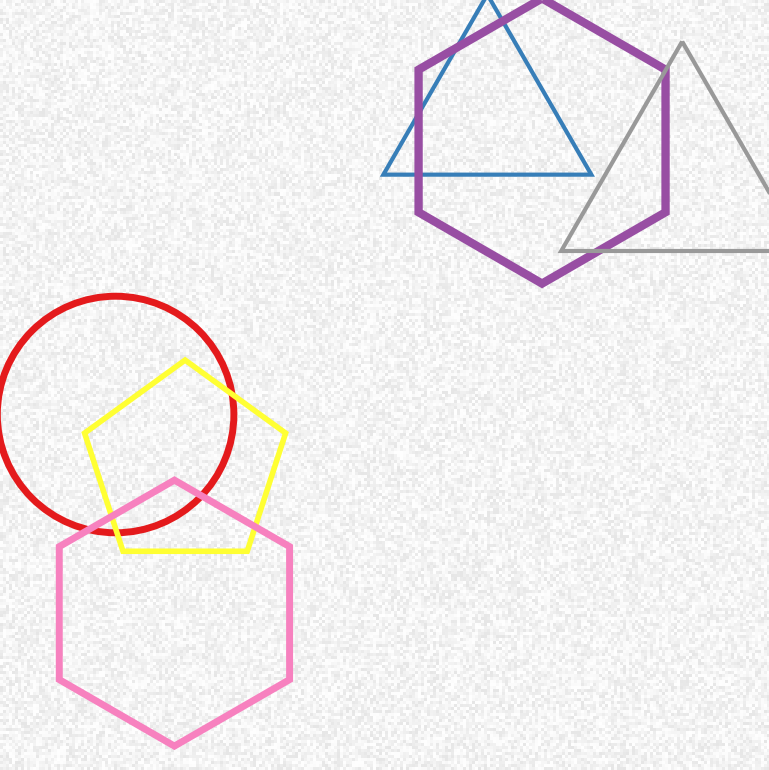[{"shape": "circle", "thickness": 2.5, "radius": 0.77, "center": [0.15, 0.462]}, {"shape": "triangle", "thickness": 1.5, "radius": 0.78, "center": [0.633, 0.851]}, {"shape": "hexagon", "thickness": 3, "radius": 0.93, "center": [0.704, 0.817]}, {"shape": "pentagon", "thickness": 2, "radius": 0.69, "center": [0.24, 0.395]}, {"shape": "hexagon", "thickness": 2.5, "radius": 0.86, "center": [0.227, 0.204]}, {"shape": "triangle", "thickness": 1.5, "radius": 0.91, "center": [0.886, 0.765]}]